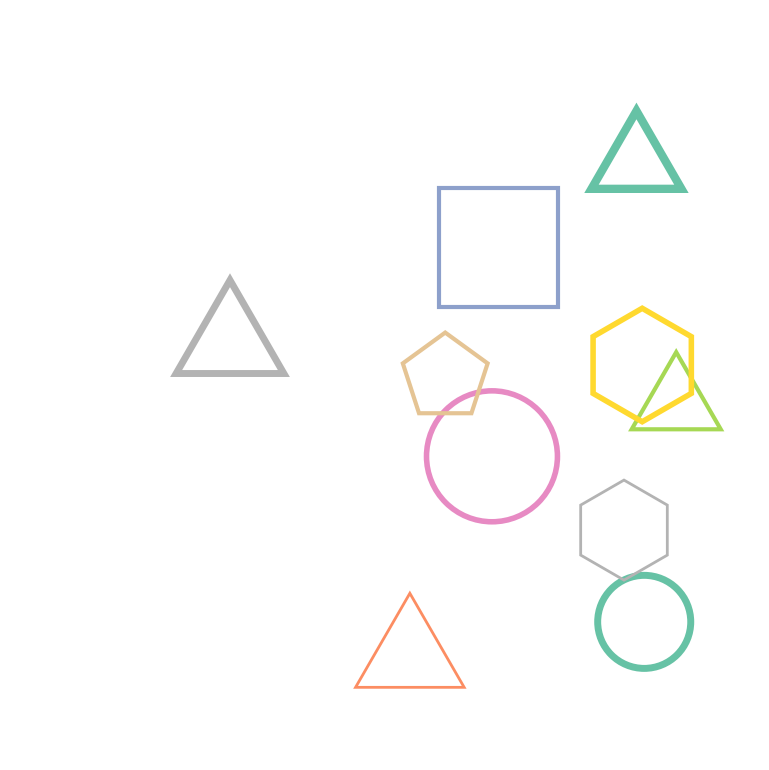[{"shape": "circle", "thickness": 2.5, "radius": 0.3, "center": [0.837, 0.192]}, {"shape": "triangle", "thickness": 3, "radius": 0.34, "center": [0.827, 0.788]}, {"shape": "triangle", "thickness": 1, "radius": 0.41, "center": [0.532, 0.148]}, {"shape": "square", "thickness": 1.5, "radius": 0.39, "center": [0.648, 0.679]}, {"shape": "circle", "thickness": 2, "radius": 0.43, "center": [0.639, 0.407]}, {"shape": "triangle", "thickness": 1.5, "radius": 0.33, "center": [0.878, 0.476]}, {"shape": "hexagon", "thickness": 2, "radius": 0.37, "center": [0.834, 0.526]}, {"shape": "pentagon", "thickness": 1.5, "radius": 0.29, "center": [0.578, 0.51]}, {"shape": "hexagon", "thickness": 1, "radius": 0.32, "center": [0.81, 0.312]}, {"shape": "triangle", "thickness": 2.5, "radius": 0.4, "center": [0.299, 0.555]}]